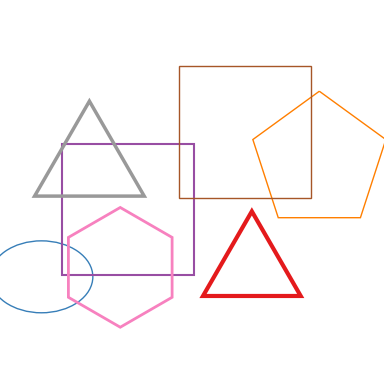[{"shape": "triangle", "thickness": 3, "radius": 0.73, "center": [0.654, 0.304]}, {"shape": "oval", "thickness": 1, "radius": 0.67, "center": [0.108, 0.281]}, {"shape": "square", "thickness": 1.5, "radius": 0.86, "center": [0.333, 0.456]}, {"shape": "pentagon", "thickness": 1, "radius": 0.91, "center": [0.829, 0.581]}, {"shape": "square", "thickness": 1, "radius": 0.85, "center": [0.636, 0.657]}, {"shape": "hexagon", "thickness": 2, "radius": 0.78, "center": [0.312, 0.306]}, {"shape": "triangle", "thickness": 2.5, "radius": 0.82, "center": [0.232, 0.573]}]